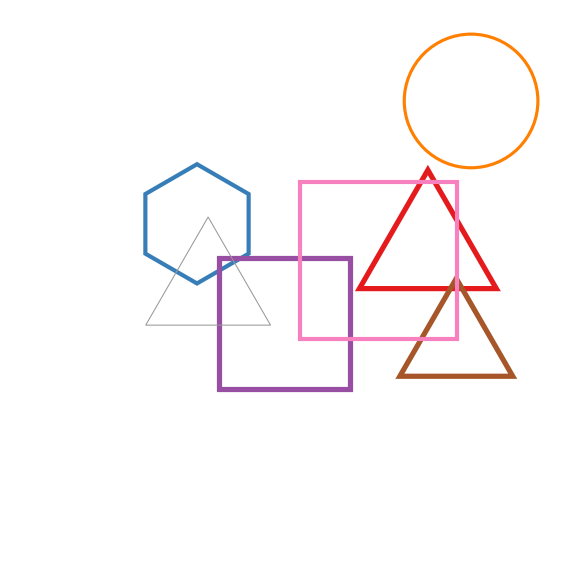[{"shape": "triangle", "thickness": 2.5, "radius": 0.68, "center": [0.741, 0.568]}, {"shape": "hexagon", "thickness": 2, "radius": 0.52, "center": [0.341, 0.612]}, {"shape": "square", "thickness": 2.5, "radius": 0.57, "center": [0.493, 0.439]}, {"shape": "circle", "thickness": 1.5, "radius": 0.58, "center": [0.816, 0.824]}, {"shape": "triangle", "thickness": 2.5, "radius": 0.56, "center": [0.79, 0.404]}, {"shape": "square", "thickness": 2, "radius": 0.68, "center": [0.655, 0.549]}, {"shape": "triangle", "thickness": 0.5, "radius": 0.62, "center": [0.36, 0.499]}]